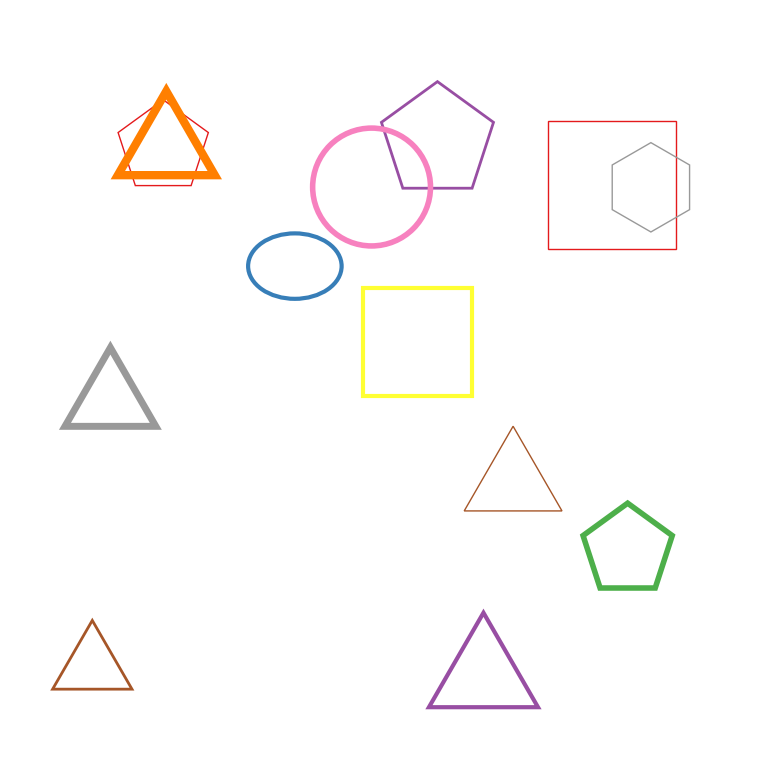[{"shape": "pentagon", "thickness": 0.5, "radius": 0.31, "center": [0.212, 0.809]}, {"shape": "square", "thickness": 0.5, "radius": 0.42, "center": [0.795, 0.759]}, {"shape": "oval", "thickness": 1.5, "radius": 0.3, "center": [0.383, 0.654]}, {"shape": "pentagon", "thickness": 2, "radius": 0.3, "center": [0.815, 0.286]}, {"shape": "triangle", "thickness": 1.5, "radius": 0.41, "center": [0.628, 0.122]}, {"shape": "pentagon", "thickness": 1, "radius": 0.38, "center": [0.568, 0.817]}, {"shape": "triangle", "thickness": 3, "radius": 0.36, "center": [0.216, 0.809]}, {"shape": "square", "thickness": 1.5, "radius": 0.35, "center": [0.542, 0.556]}, {"shape": "triangle", "thickness": 1, "radius": 0.3, "center": [0.12, 0.135]}, {"shape": "triangle", "thickness": 0.5, "radius": 0.37, "center": [0.666, 0.373]}, {"shape": "circle", "thickness": 2, "radius": 0.38, "center": [0.483, 0.757]}, {"shape": "hexagon", "thickness": 0.5, "radius": 0.29, "center": [0.845, 0.757]}, {"shape": "triangle", "thickness": 2.5, "radius": 0.34, "center": [0.143, 0.48]}]